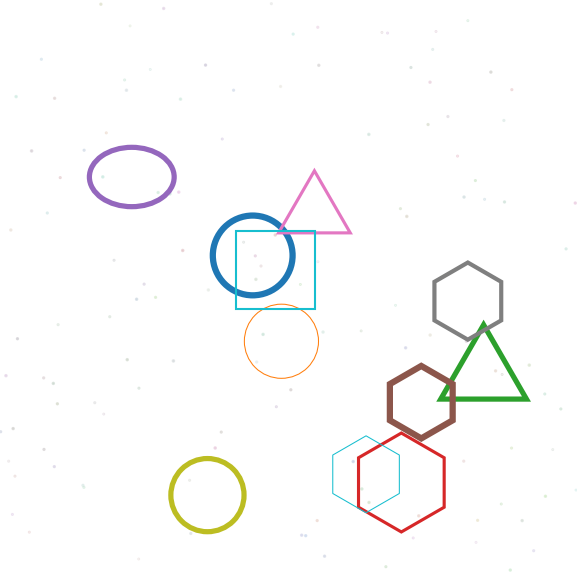[{"shape": "circle", "thickness": 3, "radius": 0.35, "center": [0.438, 0.557]}, {"shape": "circle", "thickness": 0.5, "radius": 0.32, "center": [0.487, 0.408]}, {"shape": "triangle", "thickness": 2.5, "radius": 0.43, "center": [0.837, 0.351]}, {"shape": "hexagon", "thickness": 1.5, "radius": 0.43, "center": [0.695, 0.164]}, {"shape": "oval", "thickness": 2.5, "radius": 0.37, "center": [0.228, 0.693]}, {"shape": "hexagon", "thickness": 3, "radius": 0.31, "center": [0.729, 0.303]}, {"shape": "triangle", "thickness": 1.5, "radius": 0.36, "center": [0.544, 0.632]}, {"shape": "hexagon", "thickness": 2, "radius": 0.33, "center": [0.81, 0.478]}, {"shape": "circle", "thickness": 2.5, "radius": 0.32, "center": [0.359, 0.142]}, {"shape": "square", "thickness": 1, "radius": 0.34, "center": [0.477, 0.532]}, {"shape": "hexagon", "thickness": 0.5, "radius": 0.33, "center": [0.634, 0.178]}]